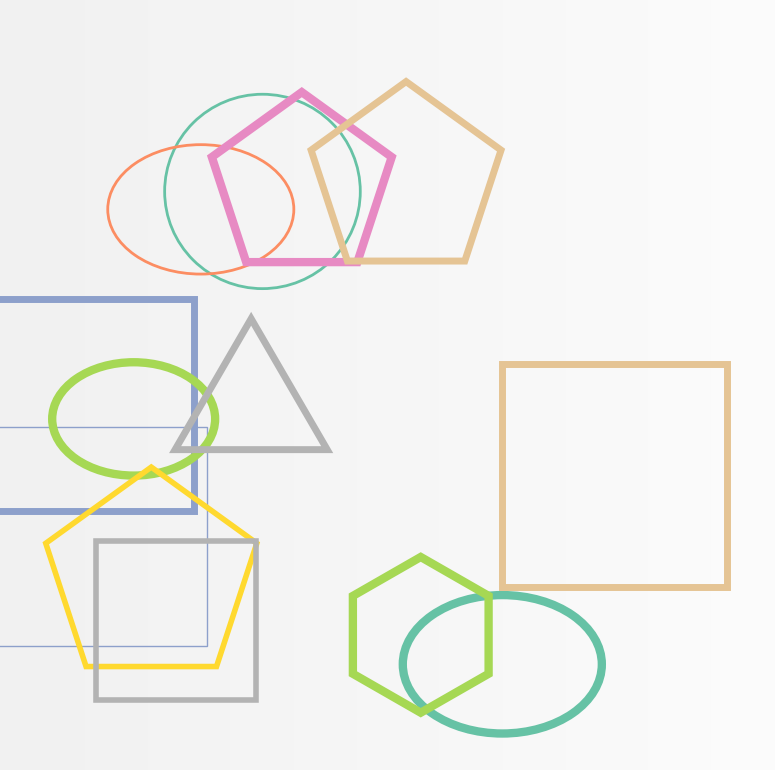[{"shape": "oval", "thickness": 3, "radius": 0.64, "center": [0.648, 0.137]}, {"shape": "circle", "thickness": 1, "radius": 0.63, "center": [0.339, 0.751]}, {"shape": "oval", "thickness": 1, "radius": 0.6, "center": [0.259, 0.728]}, {"shape": "square", "thickness": 2.5, "radius": 0.69, "center": [0.113, 0.474]}, {"shape": "square", "thickness": 0.5, "radius": 0.71, "center": [0.126, 0.303]}, {"shape": "pentagon", "thickness": 3, "radius": 0.61, "center": [0.389, 0.758]}, {"shape": "oval", "thickness": 3, "radius": 0.53, "center": [0.172, 0.456]}, {"shape": "hexagon", "thickness": 3, "radius": 0.51, "center": [0.543, 0.176]}, {"shape": "pentagon", "thickness": 2, "radius": 0.72, "center": [0.195, 0.25]}, {"shape": "square", "thickness": 2.5, "radius": 0.73, "center": [0.793, 0.382]}, {"shape": "pentagon", "thickness": 2.5, "radius": 0.64, "center": [0.524, 0.765]}, {"shape": "triangle", "thickness": 2.5, "radius": 0.57, "center": [0.324, 0.473]}, {"shape": "square", "thickness": 2, "radius": 0.51, "center": [0.227, 0.194]}]